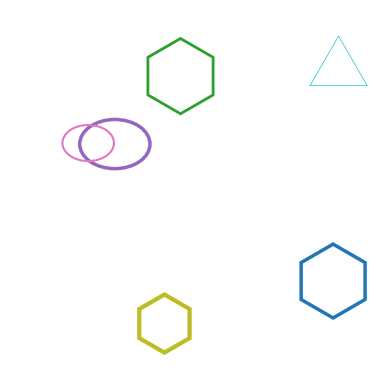[{"shape": "hexagon", "thickness": 2.5, "radius": 0.48, "center": [0.865, 0.27]}, {"shape": "hexagon", "thickness": 2, "radius": 0.49, "center": [0.469, 0.802]}, {"shape": "oval", "thickness": 2.5, "radius": 0.46, "center": [0.298, 0.626]}, {"shape": "oval", "thickness": 1.5, "radius": 0.33, "center": [0.229, 0.629]}, {"shape": "hexagon", "thickness": 3, "radius": 0.38, "center": [0.427, 0.16]}, {"shape": "triangle", "thickness": 0.5, "radius": 0.43, "center": [0.879, 0.82]}]